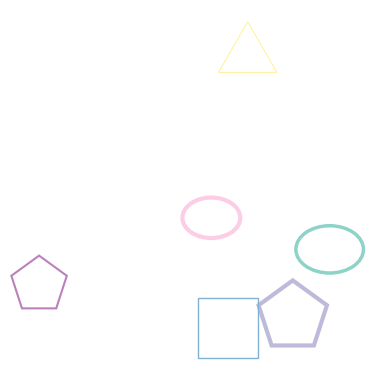[{"shape": "oval", "thickness": 2.5, "radius": 0.44, "center": [0.856, 0.352]}, {"shape": "pentagon", "thickness": 3, "radius": 0.47, "center": [0.76, 0.178]}, {"shape": "square", "thickness": 1, "radius": 0.39, "center": [0.591, 0.148]}, {"shape": "oval", "thickness": 3, "radius": 0.38, "center": [0.549, 0.434]}, {"shape": "pentagon", "thickness": 1.5, "radius": 0.38, "center": [0.102, 0.26]}, {"shape": "triangle", "thickness": 0.5, "radius": 0.44, "center": [0.643, 0.856]}]